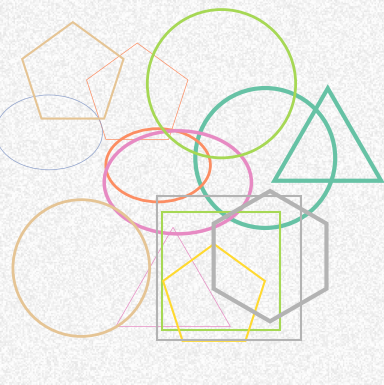[{"shape": "circle", "thickness": 3, "radius": 0.91, "center": [0.689, 0.59]}, {"shape": "triangle", "thickness": 3, "radius": 0.8, "center": [0.851, 0.611]}, {"shape": "pentagon", "thickness": 0.5, "radius": 0.69, "center": [0.357, 0.75]}, {"shape": "oval", "thickness": 2, "radius": 0.68, "center": [0.411, 0.571]}, {"shape": "oval", "thickness": 0.5, "radius": 0.69, "center": [0.127, 0.656]}, {"shape": "oval", "thickness": 2.5, "radius": 0.96, "center": [0.462, 0.526]}, {"shape": "triangle", "thickness": 0.5, "radius": 0.86, "center": [0.449, 0.238]}, {"shape": "circle", "thickness": 2, "radius": 0.96, "center": [0.575, 0.783]}, {"shape": "square", "thickness": 1.5, "radius": 0.77, "center": [0.574, 0.297]}, {"shape": "pentagon", "thickness": 1.5, "radius": 0.7, "center": [0.556, 0.227]}, {"shape": "pentagon", "thickness": 1.5, "radius": 0.69, "center": [0.189, 0.804]}, {"shape": "circle", "thickness": 2, "radius": 0.89, "center": [0.211, 0.304]}, {"shape": "hexagon", "thickness": 3, "radius": 0.85, "center": [0.701, 0.335]}, {"shape": "square", "thickness": 1.5, "radius": 0.94, "center": [0.594, 0.305]}]